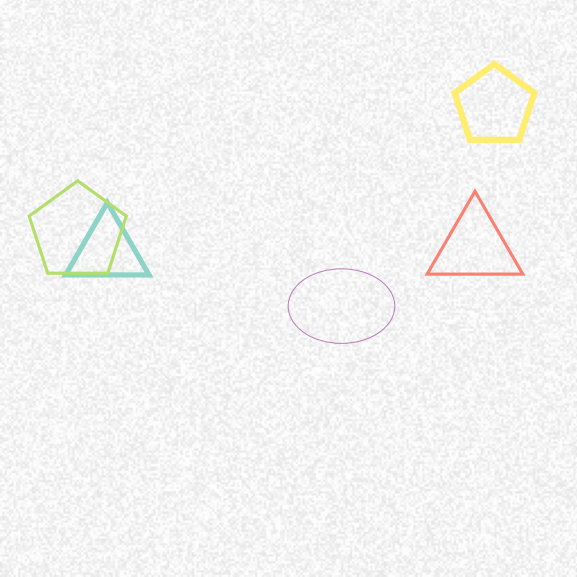[{"shape": "triangle", "thickness": 2.5, "radius": 0.42, "center": [0.186, 0.565]}, {"shape": "triangle", "thickness": 1.5, "radius": 0.48, "center": [0.822, 0.572]}, {"shape": "pentagon", "thickness": 1.5, "radius": 0.44, "center": [0.135, 0.598]}, {"shape": "oval", "thickness": 0.5, "radius": 0.46, "center": [0.591, 0.469]}, {"shape": "pentagon", "thickness": 3, "radius": 0.36, "center": [0.856, 0.816]}]